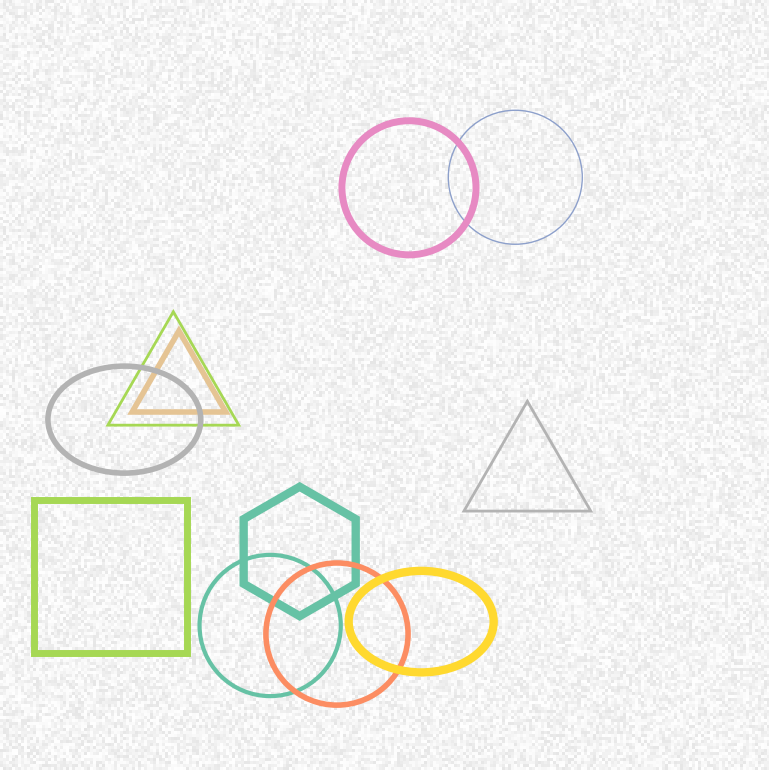[{"shape": "hexagon", "thickness": 3, "radius": 0.42, "center": [0.389, 0.284]}, {"shape": "circle", "thickness": 1.5, "radius": 0.46, "center": [0.351, 0.188]}, {"shape": "circle", "thickness": 2, "radius": 0.46, "center": [0.438, 0.177]}, {"shape": "circle", "thickness": 0.5, "radius": 0.44, "center": [0.669, 0.77]}, {"shape": "circle", "thickness": 2.5, "radius": 0.44, "center": [0.531, 0.756]}, {"shape": "square", "thickness": 2.5, "radius": 0.5, "center": [0.144, 0.252]}, {"shape": "triangle", "thickness": 1, "radius": 0.49, "center": [0.225, 0.497]}, {"shape": "oval", "thickness": 3, "radius": 0.47, "center": [0.547, 0.193]}, {"shape": "triangle", "thickness": 2, "radius": 0.35, "center": [0.232, 0.5]}, {"shape": "oval", "thickness": 2, "radius": 0.5, "center": [0.161, 0.455]}, {"shape": "triangle", "thickness": 1, "radius": 0.48, "center": [0.685, 0.384]}]